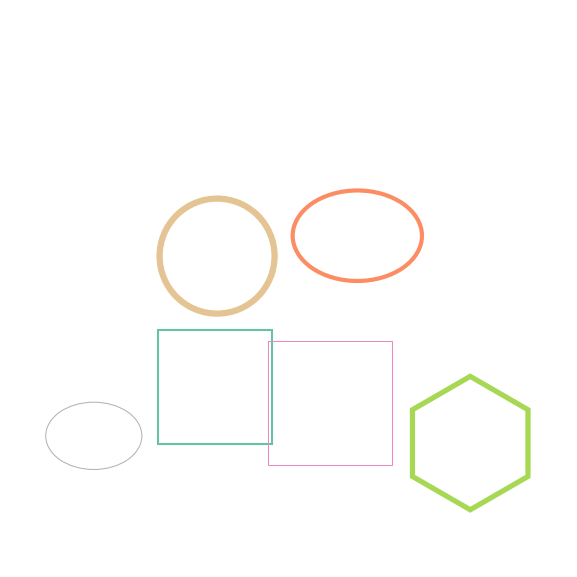[{"shape": "square", "thickness": 1, "radius": 0.49, "center": [0.373, 0.329]}, {"shape": "oval", "thickness": 2, "radius": 0.56, "center": [0.619, 0.591]}, {"shape": "square", "thickness": 0.5, "radius": 0.53, "center": [0.571, 0.302]}, {"shape": "hexagon", "thickness": 2.5, "radius": 0.58, "center": [0.814, 0.232]}, {"shape": "circle", "thickness": 3, "radius": 0.5, "center": [0.376, 0.556]}, {"shape": "oval", "thickness": 0.5, "radius": 0.42, "center": [0.162, 0.244]}]